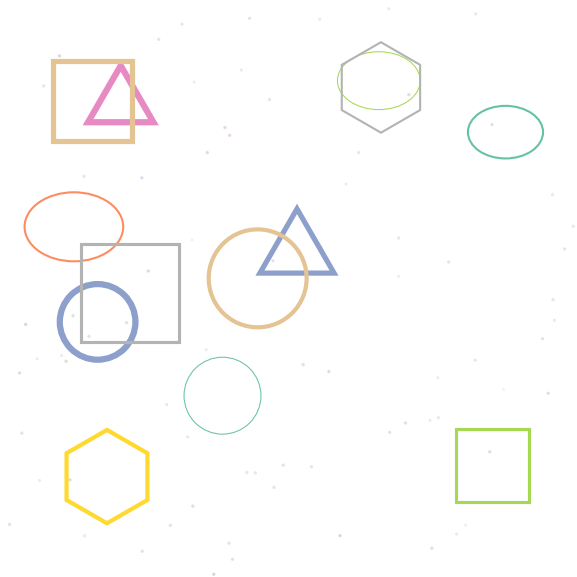[{"shape": "oval", "thickness": 1, "radius": 0.33, "center": [0.875, 0.77]}, {"shape": "circle", "thickness": 0.5, "radius": 0.33, "center": [0.385, 0.314]}, {"shape": "oval", "thickness": 1, "radius": 0.43, "center": [0.128, 0.606]}, {"shape": "circle", "thickness": 3, "radius": 0.33, "center": [0.169, 0.442]}, {"shape": "triangle", "thickness": 2.5, "radius": 0.37, "center": [0.514, 0.563]}, {"shape": "triangle", "thickness": 3, "radius": 0.33, "center": [0.209, 0.82]}, {"shape": "oval", "thickness": 0.5, "radius": 0.36, "center": [0.656, 0.859]}, {"shape": "square", "thickness": 1.5, "radius": 0.32, "center": [0.853, 0.193]}, {"shape": "hexagon", "thickness": 2, "radius": 0.4, "center": [0.185, 0.174]}, {"shape": "circle", "thickness": 2, "radius": 0.42, "center": [0.446, 0.517]}, {"shape": "square", "thickness": 2.5, "radius": 0.34, "center": [0.16, 0.824]}, {"shape": "hexagon", "thickness": 1, "radius": 0.39, "center": [0.66, 0.848]}, {"shape": "square", "thickness": 1.5, "radius": 0.42, "center": [0.225, 0.492]}]